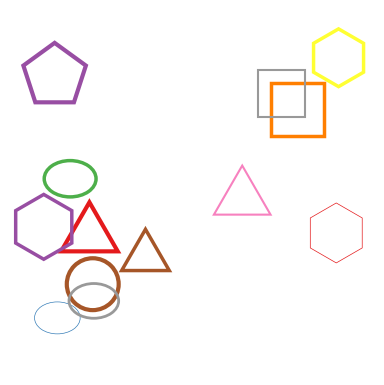[{"shape": "hexagon", "thickness": 0.5, "radius": 0.39, "center": [0.873, 0.395]}, {"shape": "triangle", "thickness": 3, "radius": 0.42, "center": [0.232, 0.39]}, {"shape": "oval", "thickness": 0.5, "radius": 0.3, "center": [0.149, 0.174]}, {"shape": "oval", "thickness": 2.5, "radius": 0.34, "center": [0.182, 0.536]}, {"shape": "hexagon", "thickness": 2.5, "radius": 0.42, "center": [0.114, 0.411]}, {"shape": "pentagon", "thickness": 3, "radius": 0.43, "center": [0.142, 0.803]}, {"shape": "square", "thickness": 2.5, "radius": 0.35, "center": [0.774, 0.717]}, {"shape": "hexagon", "thickness": 2.5, "radius": 0.37, "center": [0.879, 0.85]}, {"shape": "circle", "thickness": 3, "radius": 0.34, "center": [0.241, 0.262]}, {"shape": "triangle", "thickness": 2.5, "radius": 0.36, "center": [0.378, 0.333]}, {"shape": "triangle", "thickness": 1.5, "radius": 0.42, "center": [0.629, 0.485]}, {"shape": "oval", "thickness": 2, "radius": 0.32, "center": [0.244, 0.218]}, {"shape": "square", "thickness": 1.5, "radius": 0.3, "center": [0.732, 0.756]}]